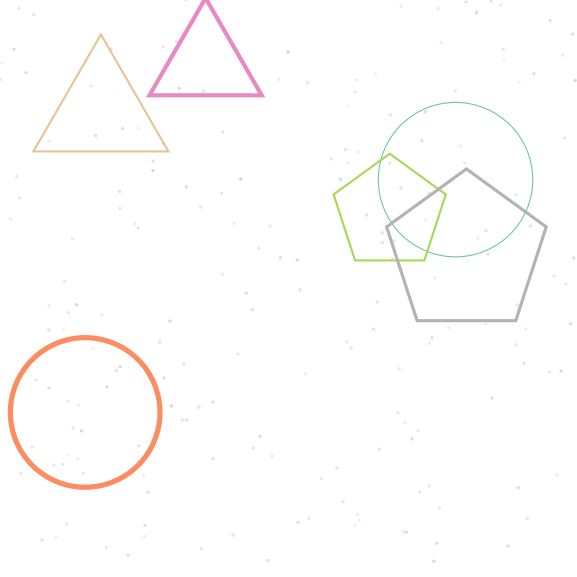[{"shape": "circle", "thickness": 0.5, "radius": 0.67, "center": [0.789, 0.688]}, {"shape": "circle", "thickness": 2.5, "radius": 0.65, "center": [0.147, 0.285]}, {"shape": "triangle", "thickness": 2, "radius": 0.56, "center": [0.356, 0.89]}, {"shape": "pentagon", "thickness": 1, "radius": 0.51, "center": [0.675, 0.631]}, {"shape": "triangle", "thickness": 1, "radius": 0.68, "center": [0.175, 0.804]}, {"shape": "pentagon", "thickness": 1.5, "radius": 0.73, "center": [0.808, 0.561]}]